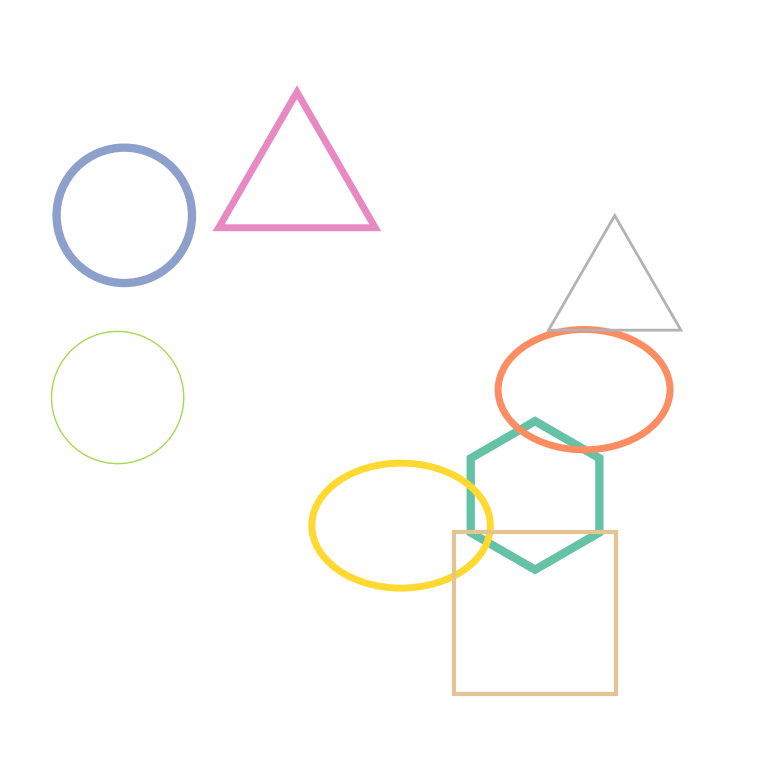[{"shape": "hexagon", "thickness": 3, "radius": 0.48, "center": [0.695, 0.357]}, {"shape": "oval", "thickness": 2.5, "radius": 0.56, "center": [0.759, 0.494]}, {"shape": "circle", "thickness": 3, "radius": 0.44, "center": [0.161, 0.72]}, {"shape": "triangle", "thickness": 2.5, "radius": 0.59, "center": [0.386, 0.763]}, {"shape": "circle", "thickness": 0.5, "radius": 0.43, "center": [0.153, 0.484]}, {"shape": "oval", "thickness": 2.5, "radius": 0.58, "center": [0.521, 0.317]}, {"shape": "square", "thickness": 1.5, "radius": 0.53, "center": [0.694, 0.204]}, {"shape": "triangle", "thickness": 1, "radius": 0.5, "center": [0.798, 0.621]}]